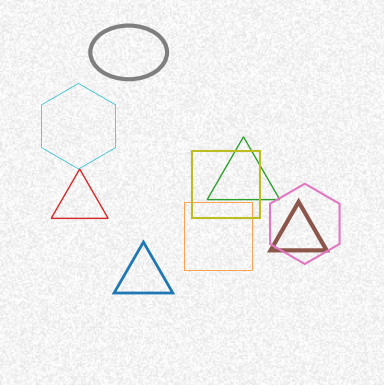[{"shape": "triangle", "thickness": 2, "radius": 0.44, "center": [0.373, 0.283]}, {"shape": "square", "thickness": 0.5, "radius": 0.45, "center": [0.566, 0.387]}, {"shape": "triangle", "thickness": 1, "radius": 0.54, "center": [0.632, 0.536]}, {"shape": "triangle", "thickness": 1, "radius": 0.43, "center": [0.207, 0.476]}, {"shape": "triangle", "thickness": 3, "radius": 0.42, "center": [0.776, 0.392]}, {"shape": "hexagon", "thickness": 1.5, "radius": 0.52, "center": [0.792, 0.419]}, {"shape": "oval", "thickness": 3, "radius": 0.5, "center": [0.334, 0.864]}, {"shape": "square", "thickness": 1.5, "radius": 0.44, "center": [0.587, 0.521]}, {"shape": "hexagon", "thickness": 0.5, "radius": 0.56, "center": [0.204, 0.672]}]